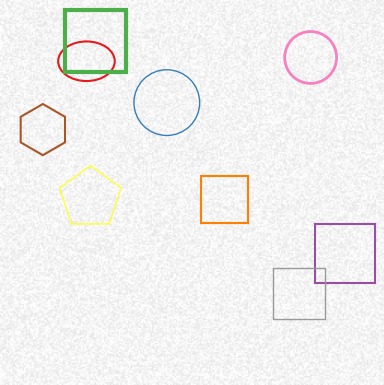[{"shape": "oval", "thickness": 1.5, "radius": 0.37, "center": [0.225, 0.841]}, {"shape": "circle", "thickness": 1, "radius": 0.43, "center": [0.433, 0.733]}, {"shape": "square", "thickness": 3, "radius": 0.4, "center": [0.248, 0.894]}, {"shape": "square", "thickness": 1.5, "radius": 0.39, "center": [0.896, 0.342]}, {"shape": "square", "thickness": 1.5, "radius": 0.3, "center": [0.583, 0.481]}, {"shape": "pentagon", "thickness": 1, "radius": 0.42, "center": [0.235, 0.486]}, {"shape": "hexagon", "thickness": 1.5, "radius": 0.33, "center": [0.111, 0.663]}, {"shape": "circle", "thickness": 2, "radius": 0.34, "center": [0.807, 0.851]}, {"shape": "square", "thickness": 1, "radius": 0.33, "center": [0.776, 0.238]}]